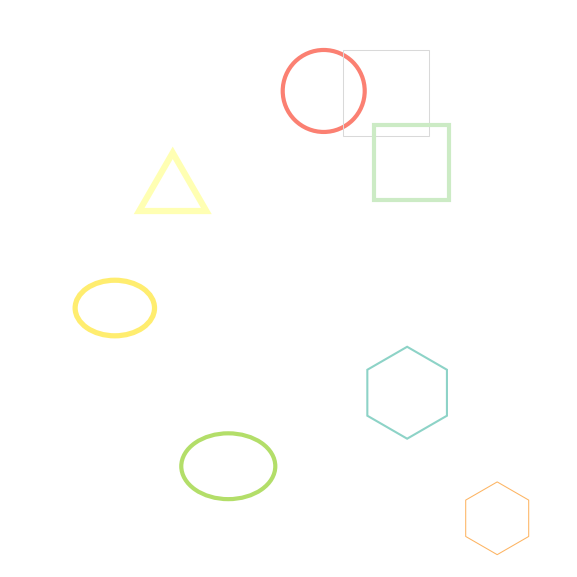[{"shape": "hexagon", "thickness": 1, "radius": 0.4, "center": [0.705, 0.319]}, {"shape": "triangle", "thickness": 3, "radius": 0.34, "center": [0.299, 0.667]}, {"shape": "circle", "thickness": 2, "radius": 0.35, "center": [0.561, 0.842]}, {"shape": "hexagon", "thickness": 0.5, "radius": 0.31, "center": [0.861, 0.102]}, {"shape": "oval", "thickness": 2, "radius": 0.41, "center": [0.395, 0.192]}, {"shape": "square", "thickness": 0.5, "radius": 0.37, "center": [0.669, 0.838]}, {"shape": "square", "thickness": 2, "radius": 0.32, "center": [0.713, 0.717]}, {"shape": "oval", "thickness": 2.5, "radius": 0.34, "center": [0.199, 0.466]}]